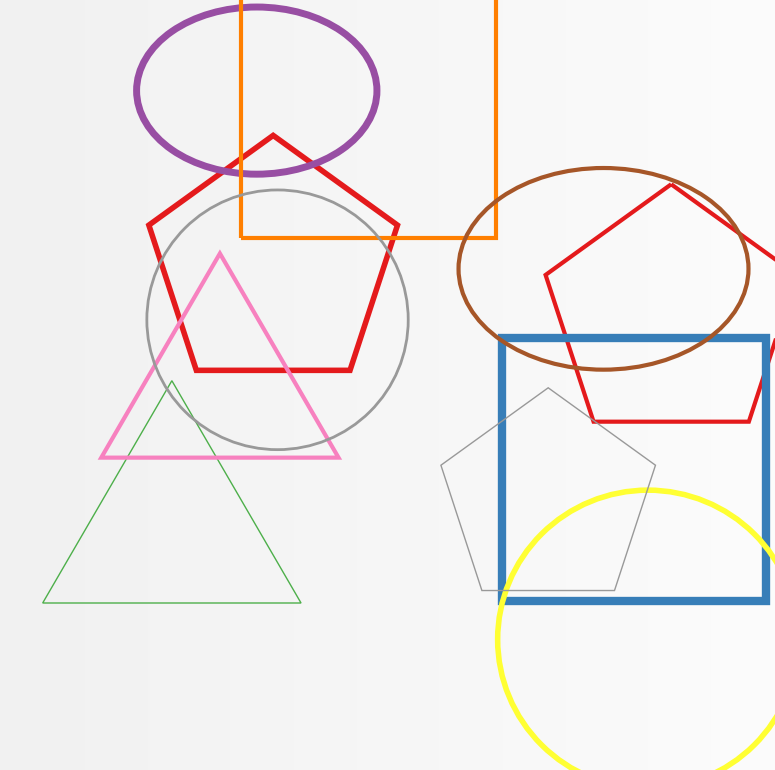[{"shape": "pentagon", "thickness": 2, "radius": 0.84, "center": [0.352, 0.655]}, {"shape": "pentagon", "thickness": 1.5, "radius": 0.85, "center": [0.866, 0.59]}, {"shape": "square", "thickness": 3, "radius": 0.85, "center": [0.818, 0.39]}, {"shape": "triangle", "thickness": 0.5, "radius": 0.96, "center": [0.222, 0.313]}, {"shape": "oval", "thickness": 2.5, "radius": 0.78, "center": [0.331, 0.882]}, {"shape": "square", "thickness": 1.5, "radius": 0.82, "center": [0.475, 0.855]}, {"shape": "circle", "thickness": 2, "radius": 0.97, "center": [0.836, 0.17]}, {"shape": "oval", "thickness": 1.5, "radius": 0.94, "center": [0.779, 0.651]}, {"shape": "triangle", "thickness": 1.5, "radius": 0.88, "center": [0.284, 0.494]}, {"shape": "circle", "thickness": 1, "radius": 0.84, "center": [0.358, 0.585]}, {"shape": "pentagon", "thickness": 0.5, "radius": 0.73, "center": [0.707, 0.351]}]